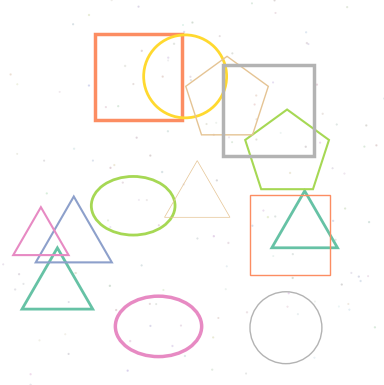[{"shape": "triangle", "thickness": 2, "radius": 0.49, "center": [0.791, 0.406]}, {"shape": "triangle", "thickness": 2, "radius": 0.53, "center": [0.149, 0.25]}, {"shape": "square", "thickness": 2.5, "radius": 0.56, "center": [0.36, 0.801]}, {"shape": "square", "thickness": 1, "radius": 0.52, "center": [0.753, 0.39]}, {"shape": "triangle", "thickness": 1.5, "radius": 0.57, "center": [0.192, 0.376]}, {"shape": "triangle", "thickness": 1.5, "radius": 0.41, "center": [0.106, 0.379]}, {"shape": "oval", "thickness": 2.5, "radius": 0.56, "center": [0.412, 0.152]}, {"shape": "pentagon", "thickness": 1.5, "radius": 0.57, "center": [0.746, 0.601]}, {"shape": "oval", "thickness": 2, "radius": 0.54, "center": [0.346, 0.466]}, {"shape": "circle", "thickness": 2, "radius": 0.54, "center": [0.481, 0.802]}, {"shape": "pentagon", "thickness": 1, "radius": 0.56, "center": [0.59, 0.741]}, {"shape": "triangle", "thickness": 0.5, "radius": 0.49, "center": [0.512, 0.485]}, {"shape": "square", "thickness": 2.5, "radius": 0.59, "center": [0.697, 0.713]}, {"shape": "circle", "thickness": 1, "radius": 0.47, "center": [0.743, 0.149]}]